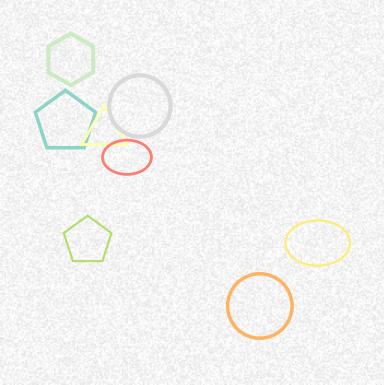[{"shape": "pentagon", "thickness": 2.5, "radius": 0.41, "center": [0.17, 0.683]}, {"shape": "triangle", "thickness": 2, "radius": 0.34, "center": [0.271, 0.659]}, {"shape": "oval", "thickness": 2, "radius": 0.32, "center": [0.33, 0.592]}, {"shape": "circle", "thickness": 2.5, "radius": 0.42, "center": [0.675, 0.205]}, {"shape": "pentagon", "thickness": 1.5, "radius": 0.33, "center": [0.228, 0.375]}, {"shape": "circle", "thickness": 3, "radius": 0.4, "center": [0.363, 0.725]}, {"shape": "hexagon", "thickness": 3, "radius": 0.34, "center": [0.184, 0.846]}, {"shape": "oval", "thickness": 1.5, "radius": 0.42, "center": [0.825, 0.369]}]